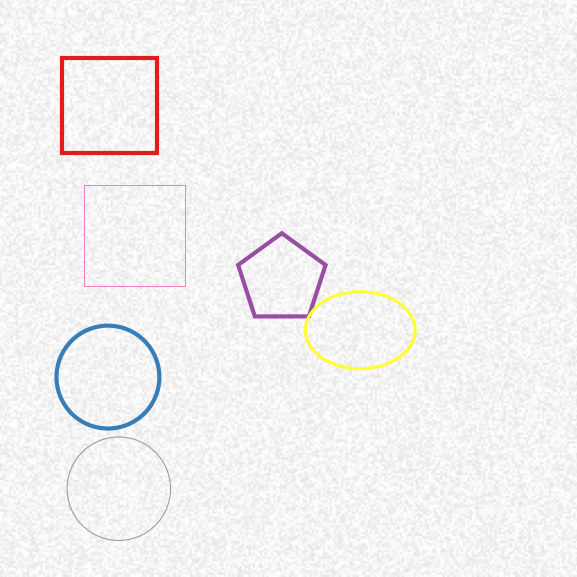[{"shape": "square", "thickness": 2, "radius": 0.41, "center": [0.189, 0.816]}, {"shape": "circle", "thickness": 2, "radius": 0.45, "center": [0.187, 0.346]}, {"shape": "pentagon", "thickness": 2, "radius": 0.4, "center": [0.488, 0.516]}, {"shape": "oval", "thickness": 1.5, "radius": 0.48, "center": [0.624, 0.427]}, {"shape": "square", "thickness": 0.5, "radius": 0.44, "center": [0.232, 0.591]}, {"shape": "circle", "thickness": 0.5, "radius": 0.45, "center": [0.206, 0.153]}]